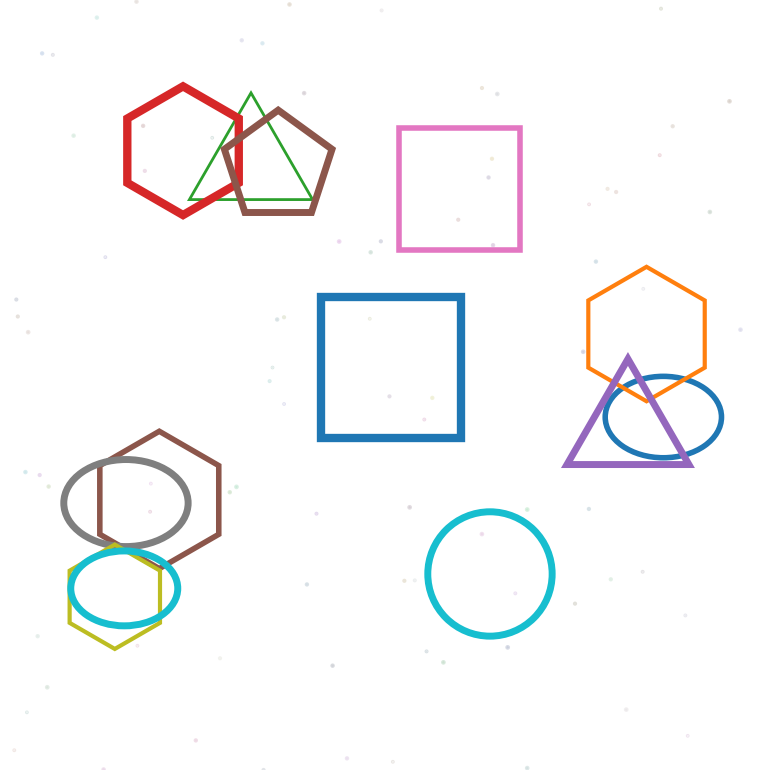[{"shape": "square", "thickness": 3, "radius": 0.45, "center": [0.507, 0.523]}, {"shape": "oval", "thickness": 2, "radius": 0.38, "center": [0.861, 0.458]}, {"shape": "hexagon", "thickness": 1.5, "radius": 0.44, "center": [0.84, 0.566]}, {"shape": "triangle", "thickness": 1, "radius": 0.46, "center": [0.326, 0.787]}, {"shape": "hexagon", "thickness": 3, "radius": 0.42, "center": [0.238, 0.804]}, {"shape": "triangle", "thickness": 2.5, "radius": 0.46, "center": [0.816, 0.442]}, {"shape": "pentagon", "thickness": 2.5, "radius": 0.37, "center": [0.361, 0.783]}, {"shape": "hexagon", "thickness": 2, "radius": 0.45, "center": [0.207, 0.351]}, {"shape": "square", "thickness": 2, "radius": 0.39, "center": [0.597, 0.755]}, {"shape": "oval", "thickness": 2.5, "radius": 0.4, "center": [0.164, 0.347]}, {"shape": "hexagon", "thickness": 1.5, "radius": 0.34, "center": [0.149, 0.225]}, {"shape": "oval", "thickness": 2.5, "radius": 0.35, "center": [0.161, 0.236]}, {"shape": "circle", "thickness": 2.5, "radius": 0.4, "center": [0.636, 0.255]}]